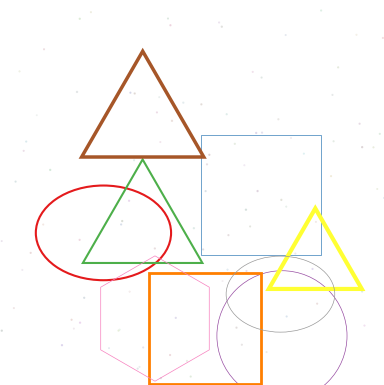[{"shape": "oval", "thickness": 1.5, "radius": 0.88, "center": [0.269, 0.395]}, {"shape": "square", "thickness": 0.5, "radius": 0.78, "center": [0.678, 0.493]}, {"shape": "triangle", "thickness": 1.5, "radius": 0.9, "center": [0.37, 0.407]}, {"shape": "circle", "thickness": 0.5, "radius": 0.85, "center": [0.732, 0.128]}, {"shape": "square", "thickness": 2, "radius": 0.72, "center": [0.533, 0.147]}, {"shape": "triangle", "thickness": 3, "radius": 0.7, "center": [0.819, 0.319]}, {"shape": "triangle", "thickness": 2.5, "radius": 0.92, "center": [0.371, 0.684]}, {"shape": "hexagon", "thickness": 0.5, "radius": 0.81, "center": [0.403, 0.173]}, {"shape": "oval", "thickness": 0.5, "radius": 0.71, "center": [0.728, 0.236]}]